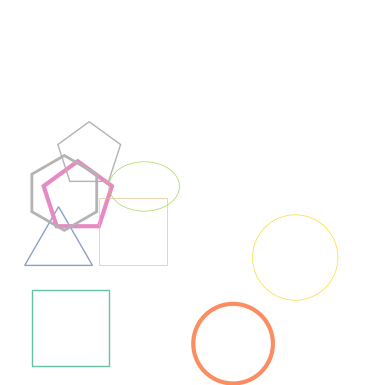[{"shape": "square", "thickness": 1, "radius": 0.5, "center": [0.183, 0.148]}, {"shape": "circle", "thickness": 3, "radius": 0.52, "center": [0.605, 0.107]}, {"shape": "triangle", "thickness": 1, "radius": 0.51, "center": [0.152, 0.361]}, {"shape": "pentagon", "thickness": 3, "radius": 0.47, "center": [0.202, 0.488]}, {"shape": "oval", "thickness": 0.5, "radius": 0.46, "center": [0.375, 0.516]}, {"shape": "circle", "thickness": 0.5, "radius": 0.55, "center": [0.767, 0.331]}, {"shape": "square", "thickness": 0.5, "radius": 0.44, "center": [0.346, 0.398]}, {"shape": "pentagon", "thickness": 1, "radius": 0.43, "center": [0.232, 0.598]}, {"shape": "hexagon", "thickness": 2, "radius": 0.49, "center": [0.167, 0.499]}]